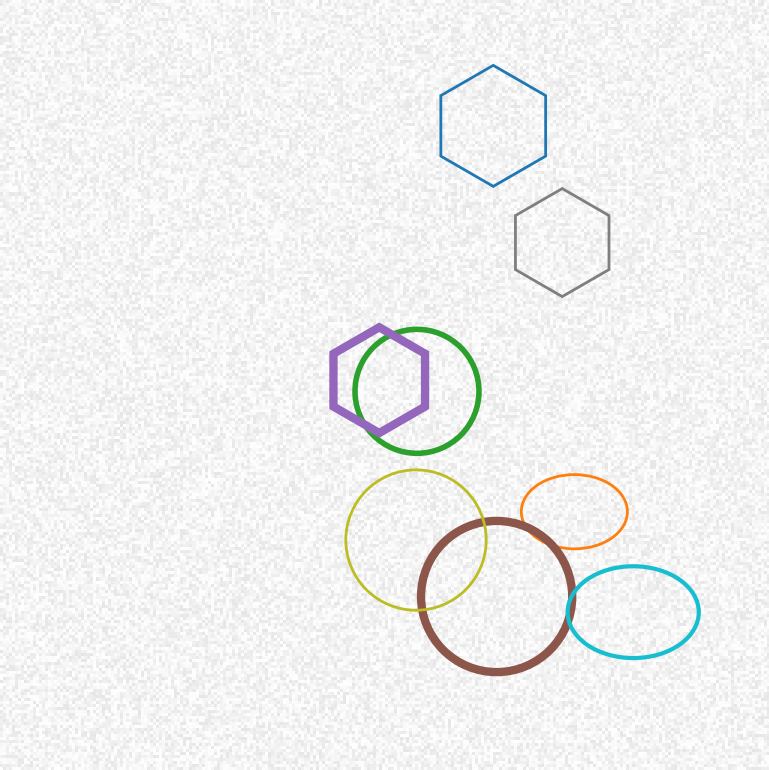[{"shape": "hexagon", "thickness": 1, "radius": 0.39, "center": [0.641, 0.837]}, {"shape": "oval", "thickness": 1, "radius": 0.34, "center": [0.746, 0.335]}, {"shape": "circle", "thickness": 2, "radius": 0.4, "center": [0.542, 0.492]}, {"shape": "hexagon", "thickness": 3, "radius": 0.34, "center": [0.493, 0.506]}, {"shape": "circle", "thickness": 3, "radius": 0.49, "center": [0.645, 0.225]}, {"shape": "hexagon", "thickness": 1, "radius": 0.35, "center": [0.73, 0.685]}, {"shape": "circle", "thickness": 1, "radius": 0.46, "center": [0.54, 0.299]}, {"shape": "oval", "thickness": 1.5, "radius": 0.43, "center": [0.822, 0.205]}]